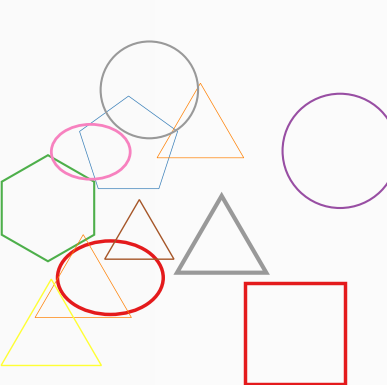[{"shape": "oval", "thickness": 2.5, "radius": 0.68, "center": [0.285, 0.279]}, {"shape": "square", "thickness": 2.5, "radius": 0.65, "center": [0.761, 0.134]}, {"shape": "pentagon", "thickness": 0.5, "radius": 0.67, "center": [0.332, 0.618]}, {"shape": "hexagon", "thickness": 1.5, "radius": 0.69, "center": [0.124, 0.459]}, {"shape": "circle", "thickness": 1.5, "radius": 0.74, "center": [0.878, 0.608]}, {"shape": "triangle", "thickness": 0.5, "radius": 0.72, "center": [0.215, 0.247]}, {"shape": "triangle", "thickness": 0.5, "radius": 0.65, "center": [0.517, 0.655]}, {"shape": "triangle", "thickness": 1, "radius": 0.75, "center": [0.132, 0.125]}, {"shape": "triangle", "thickness": 1, "radius": 0.52, "center": [0.36, 0.378]}, {"shape": "oval", "thickness": 2, "radius": 0.51, "center": [0.234, 0.606]}, {"shape": "triangle", "thickness": 3, "radius": 0.66, "center": [0.572, 0.358]}, {"shape": "circle", "thickness": 1.5, "radius": 0.63, "center": [0.385, 0.767]}]